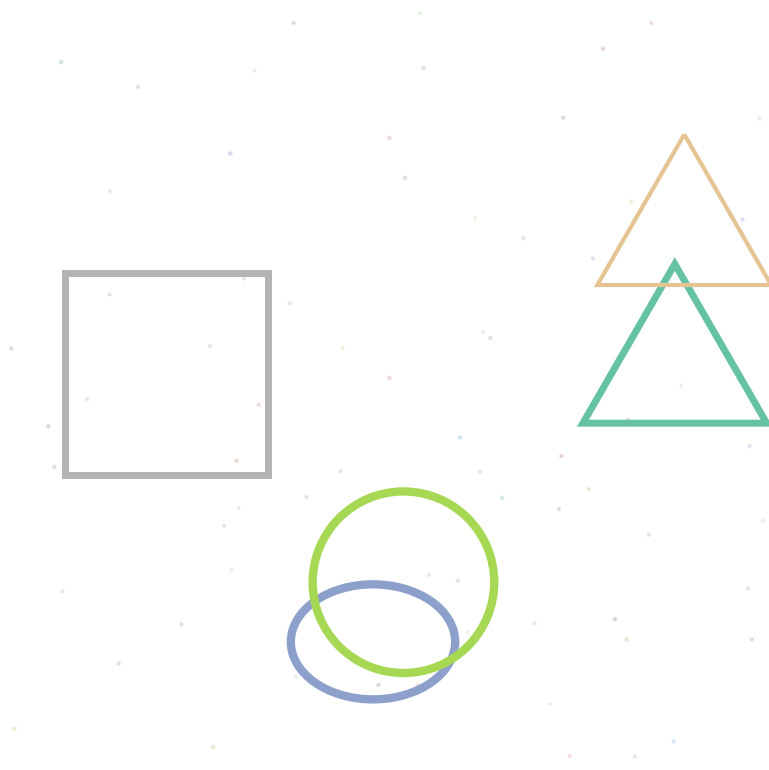[{"shape": "triangle", "thickness": 2.5, "radius": 0.69, "center": [0.876, 0.519]}, {"shape": "oval", "thickness": 3, "radius": 0.53, "center": [0.484, 0.166]}, {"shape": "circle", "thickness": 3, "radius": 0.59, "center": [0.524, 0.244]}, {"shape": "triangle", "thickness": 1.5, "radius": 0.65, "center": [0.889, 0.695]}, {"shape": "square", "thickness": 2.5, "radius": 0.66, "center": [0.216, 0.515]}]